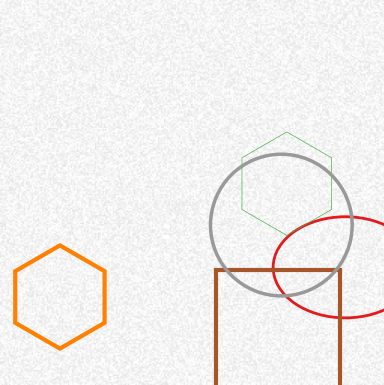[{"shape": "oval", "thickness": 2, "radius": 0.94, "center": [0.897, 0.306]}, {"shape": "hexagon", "thickness": 0.5, "radius": 0.67, "center": [0.745, 0.523]}, {"shape": "hexagon", "thickness": 3, "radius": 0.67, "center": [0.156, 0.229]}, {"shape": "square", "thickness": 3, "radius": 0.81, "center": [0.722, 0.137]}, {"shape": "circle", "thickness": 2.5, "radius": 0.92, "center": [0.731, 0.415]}]